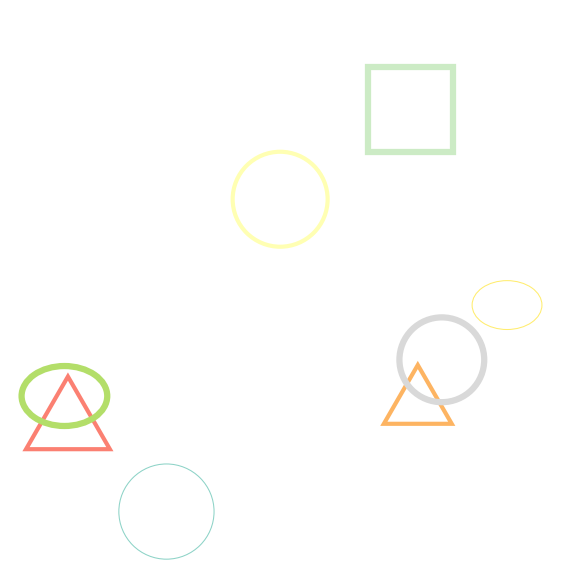[{"shape": "circle", "thickness": 0.5, "radius": 0.41, "center": [0.288, 0.113]}, {"shape": "circle", "thickness": 2, "radius": 0.41, "center": [0.485, 0.654]}, {"shape": "triangle", "thickness": 2, "radius": 0.42, "center": [0.118, 0.263]}, {"shape": "triangle", "thickness": 2, "radius": 0.34, "center": [0.723, 0.299]}, {"shape": "oval", "thickness": 3, "radius": 0.37, "center": [0.112, 0.313]}, {"shape": "circle", "thickness": 3, "radius": 0.37, "center": [0.765, 0.376]}, {"shape": "square", "thickness": 3, "radius": 0.37, "center": [0.711, 0.81]}, {"shape": "oval", "thickness": 0.5, "radius": 0.3, "center": [0.878, 0.471]}]